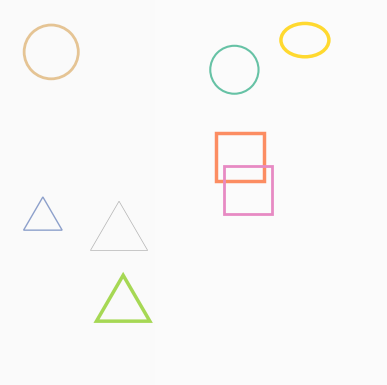[{"shape": "circle", "thickness": 1.5, "radius": 0.31, "center": [0.605, 0.819]}, {"shape": "square", "thickness": 2.5, "radius": 0.31, "center": [0.62, 0.593]}, {"shape": "triangle", "thickness": 1, "radius": 0.29, "center": [0.111, 0.431]}, {"shape": "square", "thickness": 2, "radius": 0.31, "center": [0.639, 0.507]}, {"shape": "triangle", "thickness": 2.5, "radius": 0.4, "center": [0.318, 0.206]}, {"shape": "oval", "thickness": 2.5, "radius": 0.31, "center": [0.787, 0.896]}, {"shape": "circle", "thickness": 2, "radius": 0.35, "center": [0.132, 0.865]}, {"shape": "triangle", "thickness": 0.5, "radius": 0.43, "center": [0.307, 0.392]}]